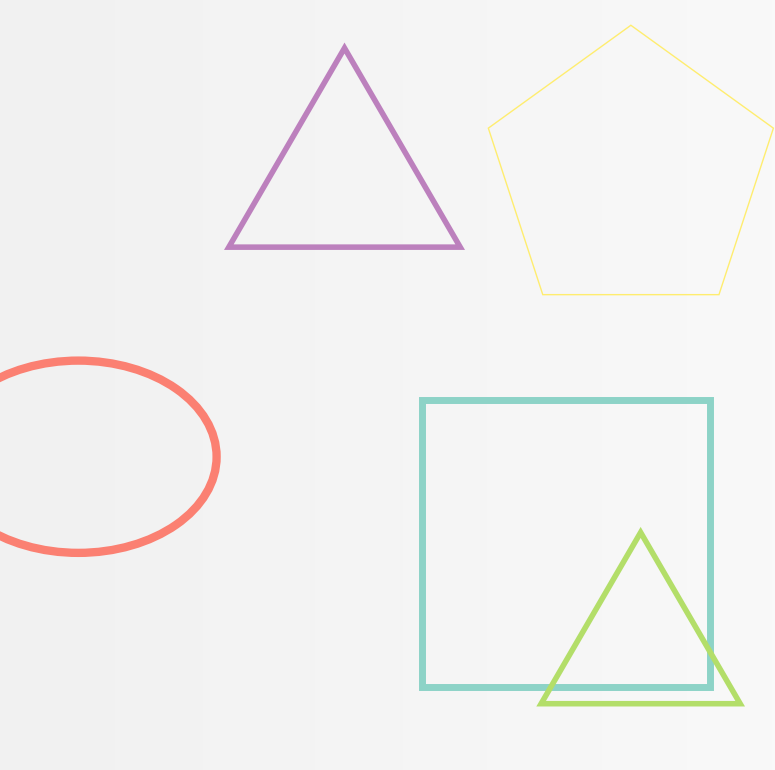[{"shape": "square", "thickness": 2.5, "radius": 0.93, "center": [0.73, 0.294]}, {"shape": "oval", "thickness": 3, "radius": 0.89, "center": [0.101, 0.407]}, {"shape": "triangle", "thickness": 2, "radius": 0.74, "center": [0.827, 0.16]}, {"shape": "triangle", "thickness": 2, "radius": 0.86, "center": [0.445, 0.765]}, {"shape": "pentagon", "thickness": 0.5, "radius": 0.97, "center": [0.814, 0.774]}]